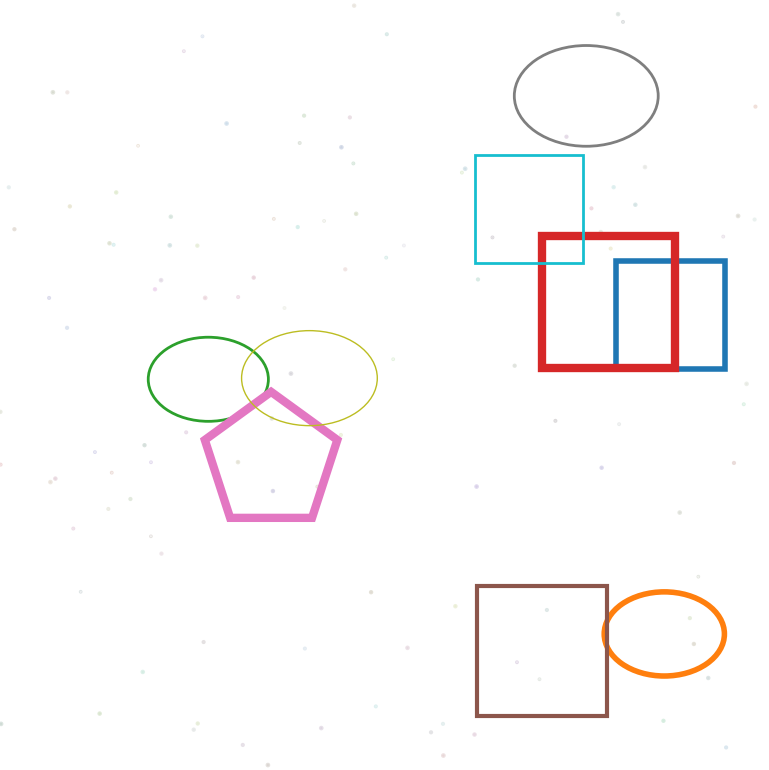[{"shape": "square", "thickness": 2, "radius": 0.35, "center": [0.871, 0.591]}, {"shape": "oval", "thickness": 2, "radius": 0.39, "center": [0.863, 0.177]}, {"shape": "oval", "thickness": 1, "radius": 0.39, "center": [0.271, 0.507]}, {"shape": "square", "thickness": 3, "radius": 0.43, "center": [0.79, 0.608]}, {"shape": "square", "thickness": 1.5, "radius": 0.42, "center": [0.704, 0.154]}, {"shape": "pentagon", "thickness": 3, "radius": 0.45, "center": [0.352, 0.401]}, {"shape": "oval", "thickness": 1, "radius": 0.47, "center": [0.761, 0.875]}, {"shape": "oval", "thickness": 0.5, "radius": 0.44, "center": [0.402, 0.509]}, {"shape": "square", "thickness": 1, "radius": 0.35, "center": [0.687, 0.728]}]